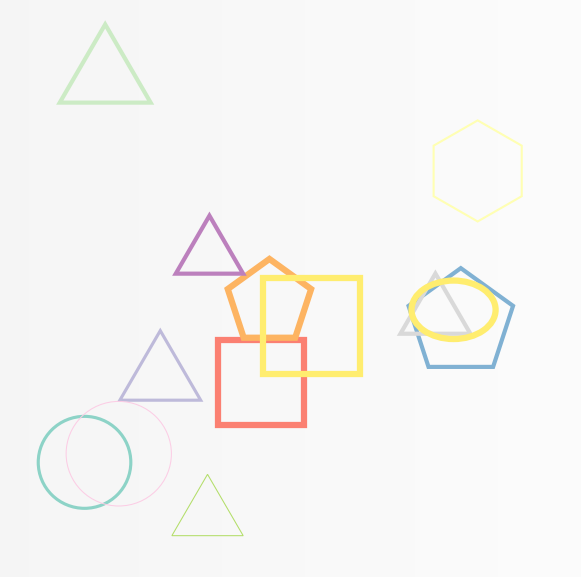[{"shape": "circle", "thickness": 1.5, "radius": 0.4, "center": [0.145, 0.199]}, {"shape": "hexagon", "thickness": 1, "radius": 0.44, "center": [0.822, 0.703]}, {"shape": "triangle", "thickness": 1.5, "radius": 0.4, "center": [0.276, 0.346]}, {"shape": "square", "thickness": 3, "radius": 0.37, "center": [0.449, 0.337]}, {"shape": "pentagon", "thickness": 2, "radius": 0.47, "center": [0.793, 0.44]}, {"shape": "pentagon", "thickness": 3, "radius": 0.38, "center": [0.464, 0.475]}, {"shape": "triangle", "thickness": 0.5, "radius": 0.35, "center": [0.357, 0.107]}, {"shape": "circle", "thickness": 0.5, "radius": 0.45, "center": [0.204, 0.214]}, {"shape": "triangle", "thickness": 2, "radius": 0.35, "center": [0.749, 0.456]}, {"shape": "triangle", "thickness": 2, "radius": 0.33, "center": [0.36, 0.559]}, {"shape": "triangle", "thickness": 2, "radius": 0.45, "center": [0.181, 0.867]}, {"shape": "oval", "thickness": 3, "radius": 0.36, "center": [0.78, 0.463]}, {"shape": "square", "thickness": 3, "radius": 0.41, "center": [0.536, 0.435]}]